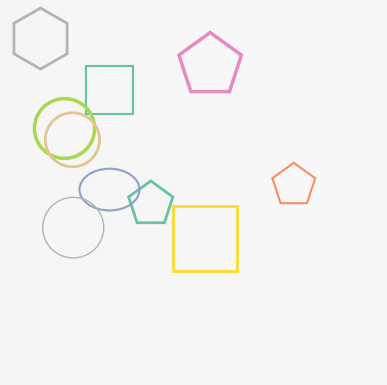[{"shape": "pentagon", "thickness": 2, "radius": 0.3, "center": [0.389, 0.47]}, {"shape": "square", "thickness": 1.5, "radius": 0.31, "center": [0.283, 0.766]}, {"shape": "pentagon", "thickness": 1.5, "radius": 0.29, "center": [0.758, 0.519]}, {"shape": "oval", "thickness": 1.5, "radius": 0.39, "center": [0.283, 0.508]}, {"shape": "pentagon", "thickness": 2.5, "radius": 0.42, "center": [0.542, 0.831]}, {"shape": "circle", "thickness": 2.5, "radius": 0.39, "center": [0.167, 0.666]}, {"shape": "square", "thickness": 2, "radius": 0.42, "center": [0.529, 0.381]}, {"shape": "circle", "thickness": 2, "radius": 0.35, "center": [0.187, 0.637]}, {"shape": "circle", "thickness": 1, "radius": 0.39, "center": [0.189, 0.409]}, {"shape": "hexagon", "thickness": 2, "radius": 0.4, "center": [0.105, 0.9]}]